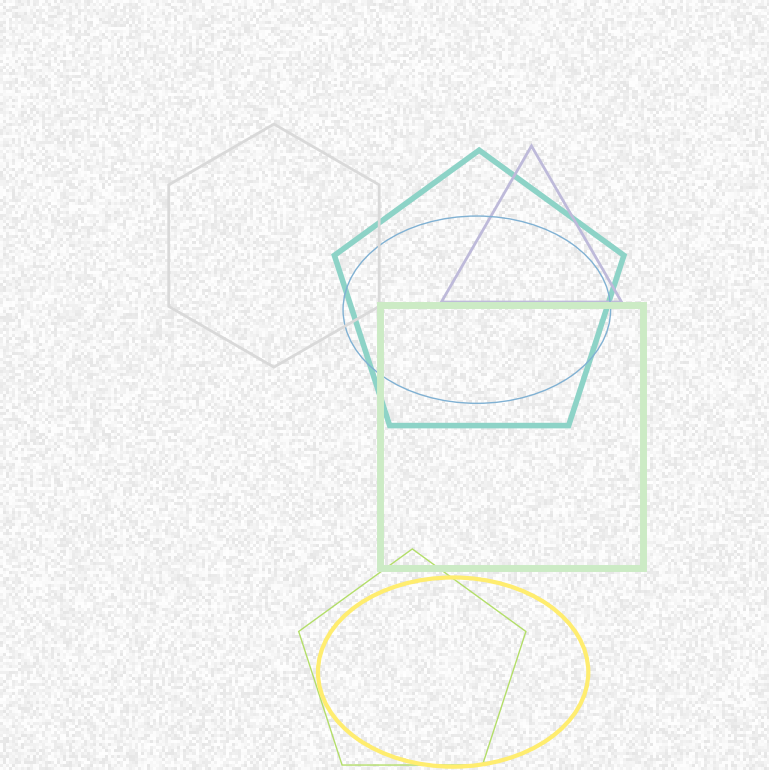[{"shape": "pentagon", "thickness": 2, "radius": 0.99, "center": [0.622, 0.607]}, {"shape": "triangle", "thickness": 1, "radius": 0.68, "center": [0.69, 0.675]}, {"shape": "oval", "thickness": 0.5, "radius": 0.87, "center": [0.619, 0.598]}, {"shape": "pentagon", "thickness": 0.5, "radius": 0.78, "center": [0.535, 0.132]}, {"shape": "hexagon", "thickness": 1, "radius": 0.79, "center": [0.356, 0.681]}, {"shape": "square", "thickness": 2.5, "radius": 0.86, "center": [0.664, 0.433]}, {"shape": "oval", "thickness": 1.5, "radius": 0.88, "center": [0.588, 0.127]}]